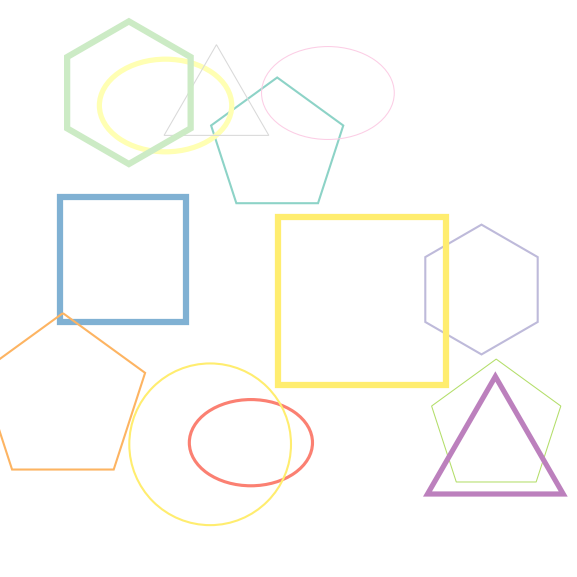[{"shape": "pentagon", "thickness": 1, "radius": 0.6, "center": [0.48, 0.745]}, {"shape": "oval", "thickness": 2.5, "radius": 0.57, "center": [0.287, 0.816]}, {"shape": "hexagon", "thickness": 1, "radius": 0.56, "center": [0.834, 0.498]}, {"shape": "oval", "thickness": 1.5, "radius": 0.53, "center": [0.434, 0.233]}, {"shape": "square", "thickness": 3, "radius": 0.54, "center": [0.213, 0.55]}, {"shape": "pentagon", "thickness": 1, "radius": 0.75, "center": [0.109, 0.307]}, {"shape": "pentagon", "thickness": 0.5, "radius": 0.59, "center": [0.859, 0.26]}, {"shape": "oval", "thickness": 0.5, "radius": 0.57, "center": [0.568, 0.838]}, {"shape": "triangle", "thickness": 0.5, "radius": 0.52, "center": [0.375, 0.817]}, {"shape": "triangle", "thickness": 2.5, "radius": 0.68, "center": [0.858, 0.212]}, {"shape": "hexagon", "thickness": 3, "radius": 0.62, "center": [0.223, 0.839]}, {"shape": "circle", "thickness": 1, "radius": 0.7, "center": [0.364, 0.23]}, {"shape": "square", "thickness": 3, "radius": 0.73, "center": [0.627, 0.477]}]